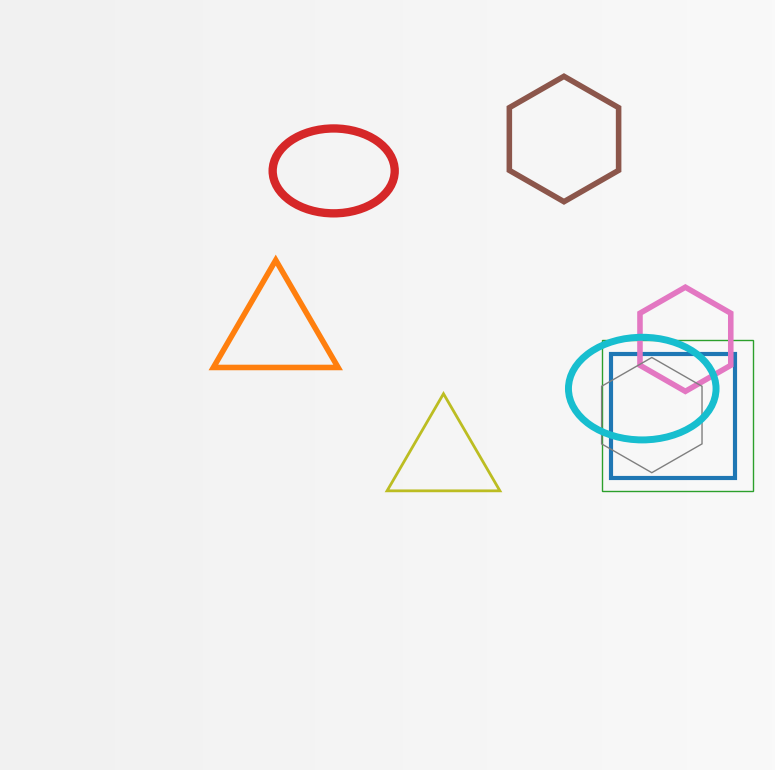[{"shape": "square", "thickness": 1.5, "radius": 0.4, "center": [0.868, 0.46]}, {"shape": "triangle", "thickness": 2, "radius": 0.46, "center": [0.356, 0.569]}, {"shape": "square", "thickness": 0.5, "radius": 0.49, "center": [0.874, 0.46]}, {"shape": "oval", "thickness": 3, "radius": 0.39, "center": [0.431, 0.778]}, {"shape": "hexagon", "thickness": 2, "radius": 0.41, "center": [0.728, 0.819]}, {"shape": "hexagon", "thickness": 2, "radius": 0.34, "center": [0.884, 0.559]}, {"shape": "hexagon", "thickness": 0.5, "radius": 0.37, "center": [0.841, 0.461]}, {"shape": "triangle", "thickness": 1, "radius": 0.42, "center": [0.572, 0.405]}, {"shape": "oval", "thickness": 2.5, "radius": 0.48, "center": [0.829, 0.495]}]